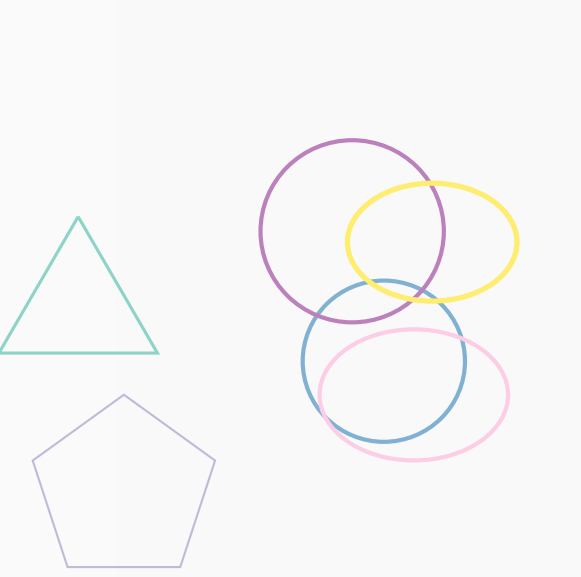[{"shape": "triangle", "thickness": 1.5, "radius": 0.79, "center": [0.134, 0.467]}, {"shape": "pentagon", "thickness": 1, "radius": 0.82, "center": [0.213, 0.151]}, {"shape": "circle", "thickness": 2, "radius": 0.7, "center": [0.66, 0.374]}, {"shape": "oval", "thickness": 2, "radius": 0.81, "center": [0.712, 0.315]}, {"shape": "circle", "thickness": 2, "radius": 0.79, "center": [0.606, 0.599]}, {"shape": "oval", "thickness": 2.5, "radius": 0.73, "center": [0.744, 0.58]}]